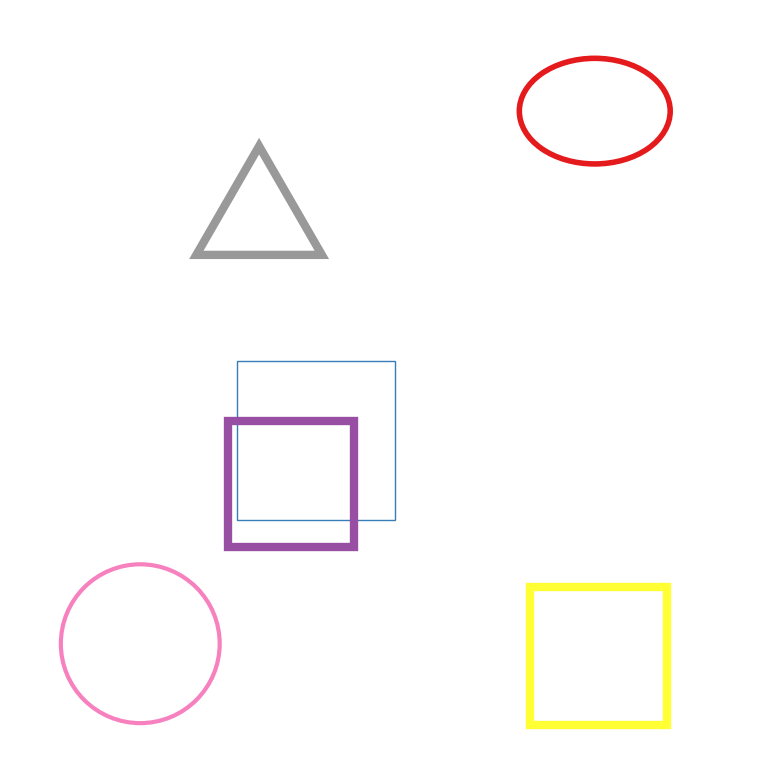[{"shape": "oval", "thickness": 2, "radius": 0.49, "center": [0.772, 0.856]}, {"shape": "square", "thickness": 0.5, "radius": 0.51, "center": [0.41, 0.428]}, {"shape": "square", "thickness": 3, "radius": 0.41, "center": [0.378, 0.371]}, {"shape": "square", "thickness": 3, "radius": 0.45, "center": [0.777, 0.148]}, {"shape": "circle", "thickness": 1.5, "radius": 0.52, "center": [0.182, 0.164]}, {"shape": "triangle", "thickness": 3, "radius": 0.47, "center": [0.336, 0.716]}]